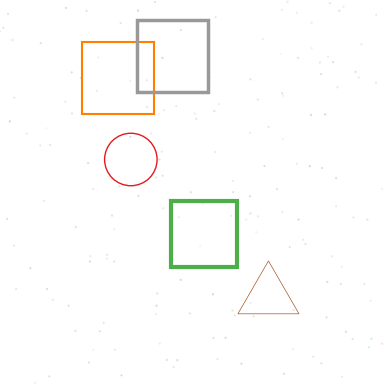[{"shape": "circle", "thickness": 1, "radius": 0.34, "center": [0.34, 0.586]}, {"shape": "square", "thickness": 3, "radius": 0.43, "center": [0.531, 0.392]}, {"shape": "square", "thickness": 1.5, "radius": 0.47, "center": [0.307, 0.799]}, {"shape": "triangle", "thickness": 0.5, "radius": 0.46, "center": [0.697, 0.231]}, {"shape": "square", "thickness": 2.5, "radius": 0.46, "center": [0.449, 0.855]}]